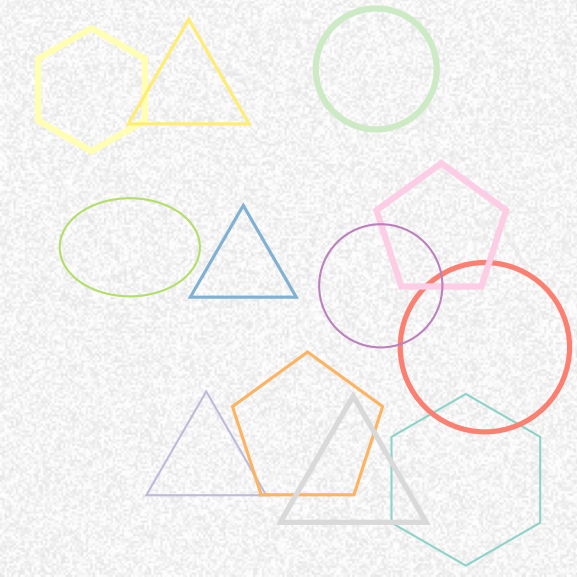[{"shape": "hexagon", "thickness": 1, "radius": 0.74, "center": [0.807, 0.168]}, {"shape": "hexagon", "thickness": 3, "radius": 0.53, "center": [0.159, 0.844]}, {"shape": "triangle", "thickness": 1, "radius": 0.6, "center": [0.357, 0.201]}, {"shape": "circle", "thickness": 2.5, "radius": 0.73, "center": [0.84, 0.398]}, {"shape": "triangle", "thickness": 1.5, "radius": 0.53, "center": [0.421, 0.538]}, {"shape": "pentagon", "thickness": 1.5, "radius": 0.68, "center": [0.533, 0.253]}, {"shape": "oval", "thickness": 1, "radius": 0.61, "center": [0.225, 0.571]}, {"shape": "pentagon", "thickness": 3, "radius": 0.59, "center": [0.764, 0.598]}, {"shape": "triangle", "thickness": 2.5, "radius": 0.73, "center": [0.612, 0.168]}, {"shape": "circle", "thickness": 1, "radius": 0.53, "center": [0.659, 0.504]}, {"shape": "circle", "thickness": 3, "radius": 0.52, "center": [0.651, 0.88]}, {"shape": "triangle", "thickness": 1.5, "radius": 0.6, "center": [0.327, 0.845]}]